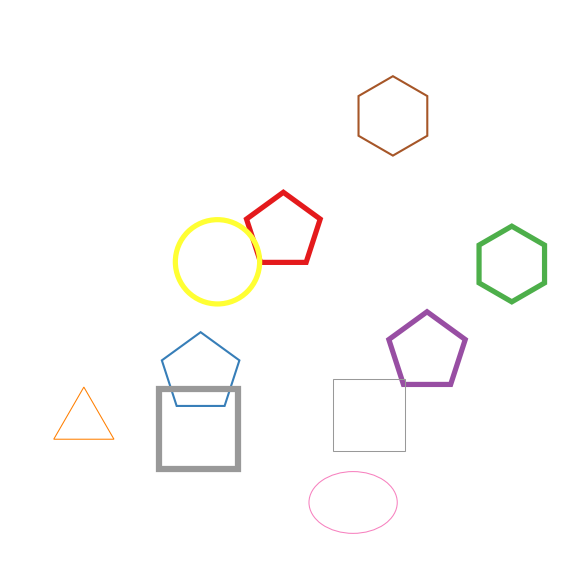[{"shape": "pentagon", "thickness": 2.5, "radius": 0.34, "center": [0.491, 0.599]}, {"shape": "pentagon", "thickness": 1, "radius": 0.35, "center": [0.347, 0.353]}, {"shape": "hexagon", "thickness": 2.5, "radius": 0.33, "center": [0.886, 0.542]}, {"shape": "pentagon", "thickness": 2.5, "radius": 0.35, "center": [0.739, 0.39]}, {"shape": "triangle", "thickness": 0.5, "radius": 0.3, "center": [0.145, 0.269]}, {"shape": "circle", "thickness": 2.5, "radius": 0.36, "center": [0.377, 0.546]}, {"shape": "hexagon", "thickness": 1, "radius": 0.34, "center": [0.68, 0.798]}, {"shape": "oval", "thickness": 0.5, "radius": 0.38, "center": [0.611, 0.129]}, {"shape": "square", "thickness": 0.5, "radius": 0.31, "center": [0.639, 0.28]}, {"shape": "square", "thickness": 3, "radius": 0.34, "center": [0.344, 0.257]}]